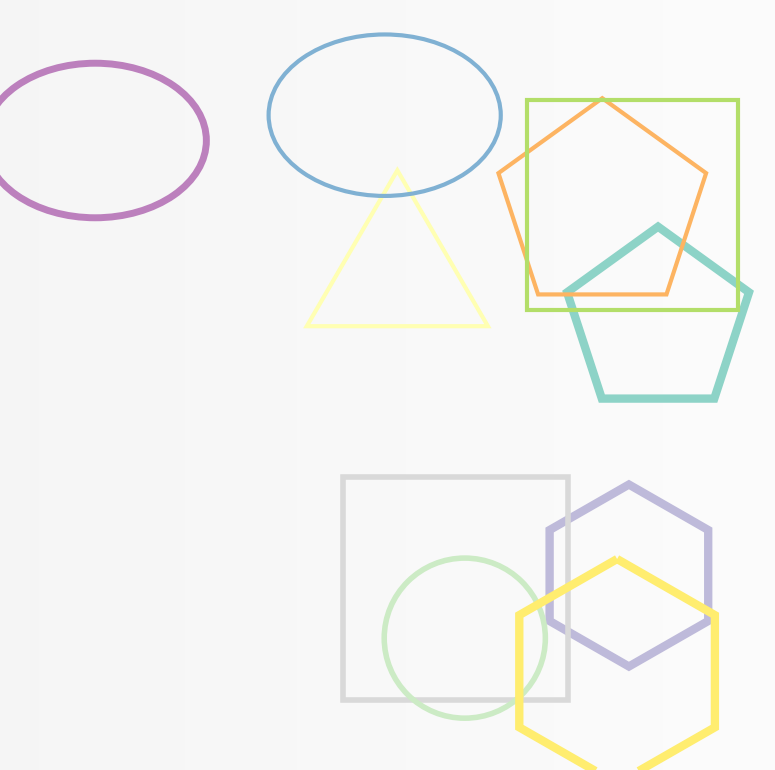[{"shape": "pentagon", "thickness": 3, "radius": 0.62, "center": [0.849, 0.582]}, {"shape": "triangle", "thickness": 1.5, "radius": 0.67, "center": [0.513, 0.644]}, {"shape": "hexagon", "thickness": 3, "radius": 0.59, "center": [0.811, 0.253]}, {"shape": "oval", "thickness": 1.5, "radius": 0.75, "center": [0.496, 0.85]}, {"shape": "pentagon", "thickness": 1.5, "radius": 0.7, "center": [0.777, 0.732]}, {"shape": "square", "thickness": 1.5, "radius": 0.68, "center": [0.817, 0.733]}, {"shape": "square", "thickness": 2, "radius": 0.73, "center": [0.587, 0.236]}, {"shape": "oval", "thickness": 2.5, "radius": 0.72, "center": [0.123, 0.818]}, {"shape": "circle", "thickness": 2, "radius": 0.52, "center": [0.6, 0.171]}, {"shape": "hexagon", "thickness": 3, "radius": 0.73, "center": [0.796, 0.128]}]